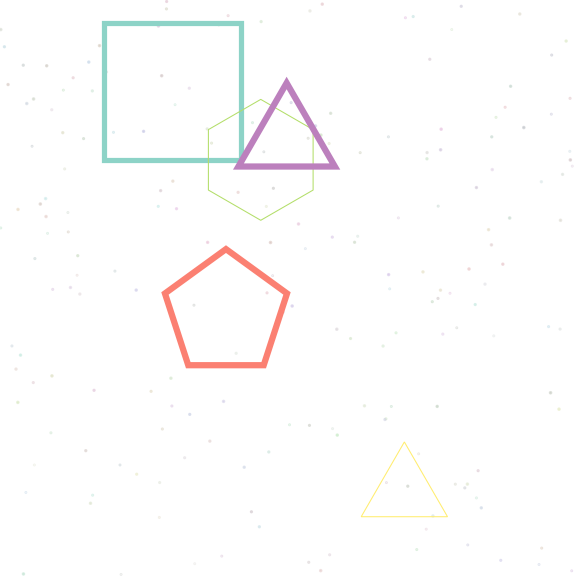[{"shape": "square", "thickness": 2.5, "radius": 0.59, "center": [0.299, 0.84]}, {"shape": "pentagon", "thickness": 3, "radius": 0.56, "center": [0.391, 0.457]}, {"shape": "hexagon", "thickness": 0.5, "radius": 0.52, "center": [0.452, 0.722]}, {"shape": "triangle", "thickness": 3, "radius": 0.48, "center": [0.496, 0.759]}, {"shape": "triangle", "thickness": 0.5, "radius": 0.43, "center": [0.7, 0.148]}]